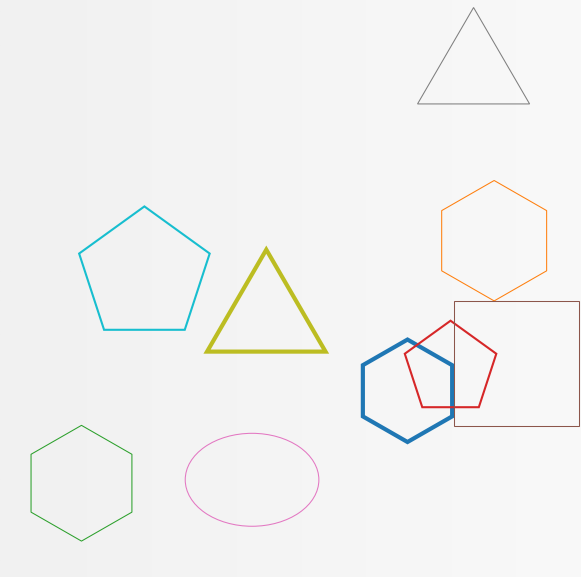[{"shape": "hexagon", "thickness": 2, "radius": 0.44, "center": [0.701, 0.322]}, {"shape": "hexagon", "thickness": 0.5, "radius": 0.52, "center": [0.85, 0.582]}, {"shape": "hexagon", "thickness": 0.5, "radius": 0.5, "center": [0.14, 0.162]}, {"shape": "pentagon", "thickness": 1, "radius": 0.41, "center": [0.775, 0.361]}, {"shape": "square", "thickness": 0.5, "radius": 0.54, "center": [0.889, 0.37]}, {"shape": "oval", "thickness": 0.5, "radius": 0.57, "center": [0.434, 0.168]}, {"shape": "triangle", "thickness": 0.5, "radius": 0.56, "center": [0.815, 0.875]}, {"shape": "triangle", "thickness": 2, "radius": 0.59, "center": [0.458, 0.449]}, {"shape": "pentagon", "thickness": 1, "radius": 0.59, "center": [0.248, 0.524]}]